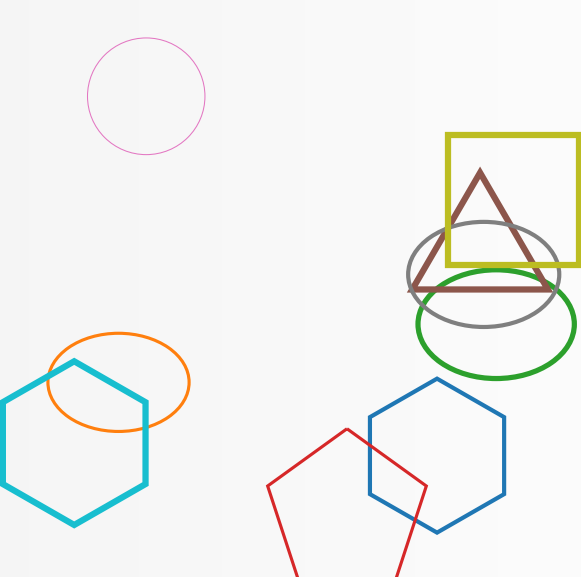[{"shape": "hexagon", "thickness": 2, "radius": 0.67, "center": [0.752, 0.21]}, {"shape": "oval", "thickness": 1.5, "radius": 0.61, "center": [0.204, 0.337]}, {"shape": "oval", "thickness": 2.5, "radius": 0.67, "center": [0.854, 0.438]}, {"shape": "pentagon", "thickness": 1.5, "radius": 0.72, "center": [0.597, 0.113]}, {"shape": "triangle", "thickness": 3, "radius": 0.67, "center": [0.826, 0.565]}, {"shape": "circle", "thickness": 0.5, "radius": 0.51, "center": [0.252, 0.832]}, {"shape": "oval", "thickness": 2, "radius": 0.65, "center": [0.832, 0.524]}, {"shape": "square", "thickness": 3, "radius": 0.56, "center": [0.884, 0.652]}, {"shape": "hexagon", "thickness": 3, "radius": 0.71, "center": [0.128, 0.232]}]